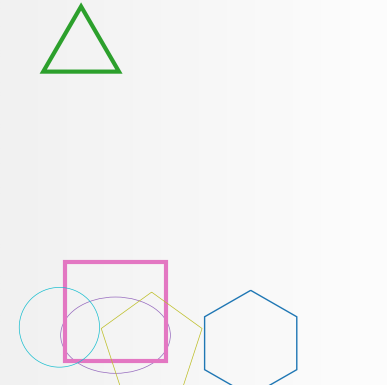[{"shape": "hexagon", "thickness": 1, "radius": 0.69, "center": [0.647, 0.109]}, {"shape": "triangle", "thickness": 3, "radius": 0.56, "center": [0.209, 0.87]}, {"shape": "oval", "thickness": 0.5, "radius": 0.71, "center": [0.298, 0.129]}, {"shape": "square", "thickness": 3, "radius": 0.65, "center": [0.299, 0.191]}, {"shape": "pentagon", "thickness": 0.5, "radius": 0.68, "center": [0.391, 0.104]}, {"shape": "circle", "thickness": 0.5, "radius": 0.52, "center": [0.153, 0.15]}]